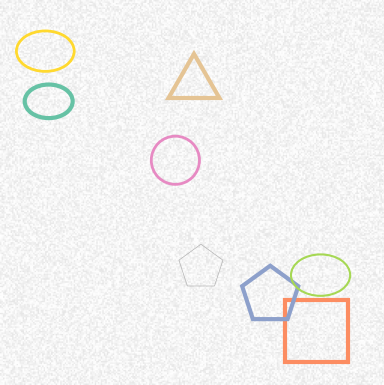[{"shape": "oval", "thickness": 3, "radius": 0.31, "center": [0.126, 0.737]}, {"shape": "square", "thickness": 3, "radius": 0.41, "center": [0.822, 0.14]}, {"shape": "pentagon", "thickness": 3, "radius": 0.38, "center": [0.702, 0.233]}, {"shape": "circle", "thickness": 2, "radius": 0.31, "center": [0.456, 0.584]}, {"shape": "oval", "thickness": 1.5, "radius": 0.38, "center": [0.833, 0.285]}, {"shape": "oval", "thickness": 2, "radius": 0.38, "center": [0.118, 0.867]}, {"shape": "triangle", "thickness": 3, "radius": 0.38, "center": [0.504, 0.784]}, {"shape": "pentagon", "thickness": 0.5, "radius": 0.3, "center": [0.522, 0.306]}]